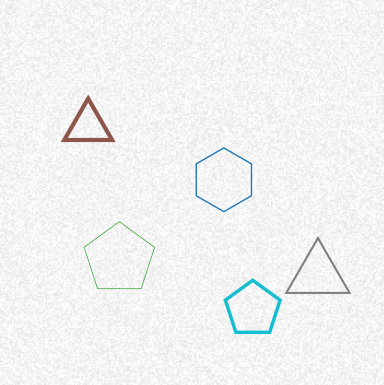[{"shape": "hexagon", "thickness": 1, "radius": 0.41, "center": [0.581, 0.533]}, {"shape": "pentagon", "thickness": 0.5, "radius": 0.48, "center": [0.31, 0.328]}, {"shape": "triangle", "thickness": 3, "radius": 0.36, "center": [0.229, 0.672]}, {"shape": "triangle", "thickness": 1.5, "radius": 0.47, "center": [0.826, 0.287]}, {"shape": "pentagon", "thickness": 2.5, "radius": 0.37, "center": [0.657, 0.197]}]